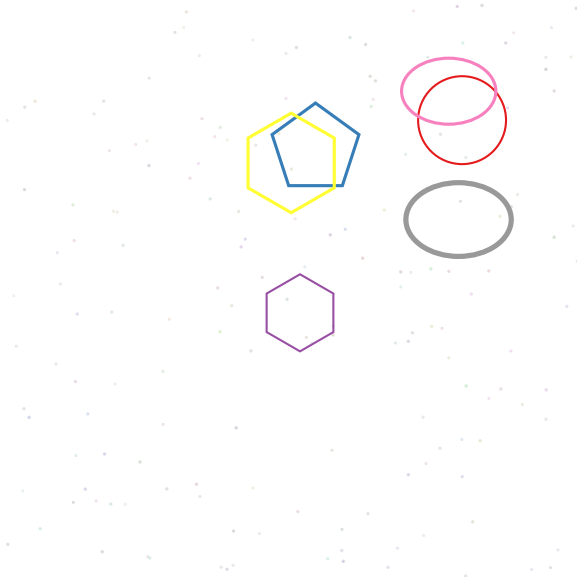[{"shape": "circle", "thickness": 1, "radius": 0.38, "center": [0.8, 0.791]}, {"shape": "pentagon", "thickness": 1.5, "radius": 0.4, "center": [0.546, 0.742]}, {"shape": "hexagon", "thickness": 1, "radius": 0.33, "center": [0.519, 0.457]}, {"shape": "hexagon", "thickness": 1.5, "radius": 0.43, "center": [0.504, 0.717]}, {"shape": "oval", "thickness": 1.5, "radius": 0.41, "center": [0.777, 0.841]}, {"shape": "oval", "thickness": 2.5, "radius": 0.46, "center": [0.794, 0.619]}]